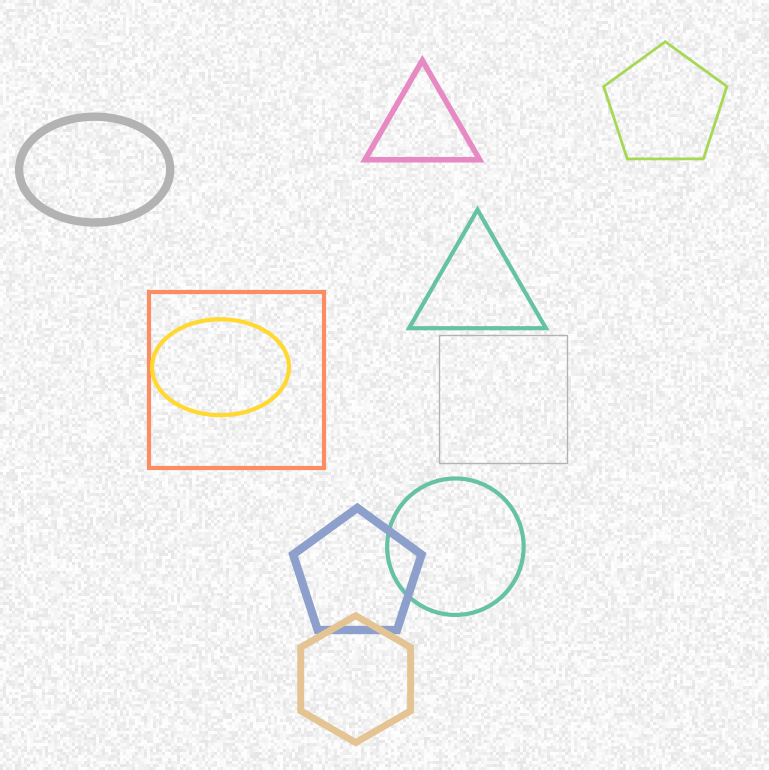[{"shape": "triangle", "thickness": 1.5, "radius": 0.51, "center": [0.62, 0.625]}, {"shape": "circle", "thickness": 1.5, "radius": 0.44, "center": [0.591, 0.29]}, {"shape": "square", "thickness": 1.5, "radius": 0.57, "center": [0.307, 0.507]}, {"shape": "pentagon", "thickness": 3, "radius": 0.44, "center": [0.464, 0.253]}, {"shape": "triangle", "thickness": 2, "radius": 0.43, "center": [0.548, 0.836]}, {"shape": "pentagon", "thickness": 1, "radius": 0.42, "center": [0.864, 0.862]}, {"shape": "oval", "thickness": 1.5, "radius": 0.44, "center": [0.286, 0.523]}, {"shape": "hexagon", "thickness": 2.5, "radius": 0.41, "center": [0.462, 0.118]}, {"shape": "oval", "thickness": 3, "radius": 0.49, "center": [0.123, 0.78]}, {"shape": "square", "thickness": 0.5, "radius": 0.42, "center": [0.654, 0.481]}]